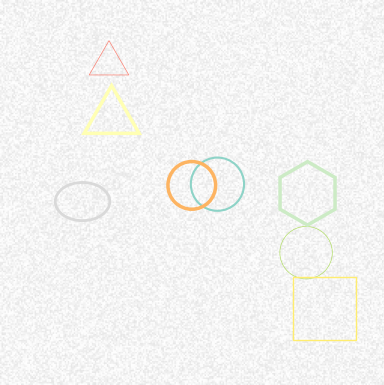[{"shape": "circle", "thickness": 1.5, "radius": 0.35, "center": [0.565, 0.522]}, {"shape": "triangle", "thickness": 2.5, "radius": 0.41, "center": [0.29, 0.695]}, {"shape": "triangle", "thickness": 0.5, "radius": 0.3, "center": [0.283, 0.835]}, {"shape": "circle", "thickness": 2.5, "radius": 0.31, "center": [0.498, 0.518]}, {"shape": "circle", "thickness": 0.5, "radius": 0.34, "center": [0.795, 0.344]}, {"shape": "oval", "thickness": 2, "radius": 0.35, "center": [0.214, 0.476]}, {"shape": "hexagon", "thickness": 2.5, "radius": 0.41, "center": [0.799, 0.498]}, {"shape": "square", "thickness": 1, "radius": 0.41, "center": [0.842, 0.198]}]